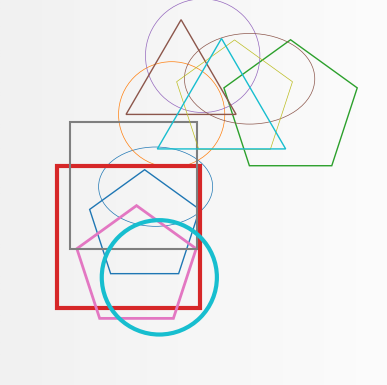[{"shape": "oval", "thickness": 0.5, "radius": 0.74, "center": [0.402, 0.515]}, {"shape": "pentagon", "thickness": 1, "radius": 0.75, "center": [0.373, 0.41]}, {"shape": "circle", "thickness": 0.5, "radius": 0.69, "center": [0.443, 0.703]}, {"shape": "pentagon", "thickness": 1, "radius": 0.9, "center": [0.75, 0.716]}, {"shape": "square", "thickness": 3, "radius": 0.92, "center": [0.332, 0.384]}, {"shape": "circle", "thickness": 0.5, "radius": 0.74, "center": [0.523, 0.855]}, {"shape": "oval", "thickness": 0.5, "radius": 0.84, "center": [0.644, 0.795]}, {"shape": "triangle", "thickness": 1, "radius": 0.82, "center": [0.467, 0.785]}, {"shape": "pentagon", "thickness": 2, "radius": 0.81, "center": [0.352, 0.304]}, {"shape": "square", "thickness": 1.5, "radius": 0.82, "center": [0.345, 0.518]}, {"shape": "pentagon", "thickness": 0.5, "radius": 0.79, "center": [0.605, 0.739]}, {"shape": "triangle", "thickness": 1, "radius": 0.96, "center": [0.572, 0.709]}, {"shape": "circle", "thickness": 3, "radius": 0.74, "center": [0.411, 0.28]}]